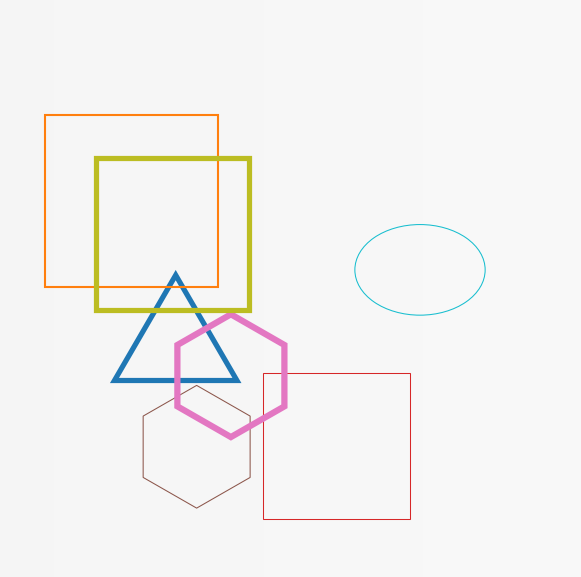[{"shape": "triangle", "thickness": 2.5, "radius": 0.61, "center": [0.302, 0.401]}, {"shape": "square", "thickness": 1, "radius": 0.75, "center": [0.226, 0.651]}, {"shape": "square", "thickness": 0.5, "radius": 0.63, "center": [0.579, 0.226]}, {"shape": "hexagon", "thickness": 0.5, "radius": 0.53, "center": [0.338, 0.226]}, {"shape": "hexagon", "thickness": 3, "radius": 0.53, "center": [0.397, 0.349]}, {"shape": "square", "thickness": 2.5, "radius": 0.66, "center": [0.296, 0.594]}, {"shape": "oval", "thickness": 0.5, "radius": 0.56, "center": [0.723, 0.532]}]